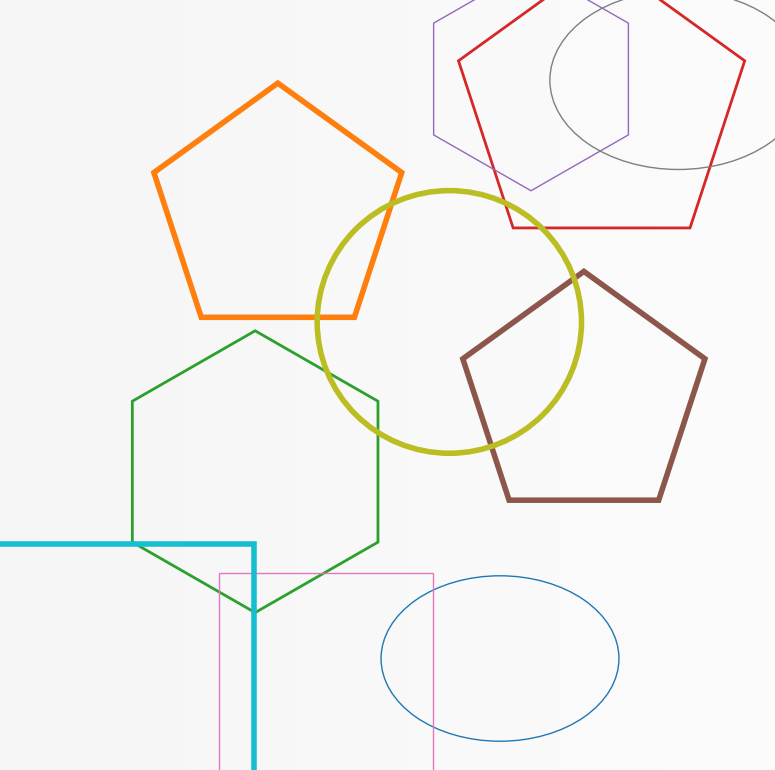[{"shape": "oval", "thickness": 0.5, "radius": 0.77, "center": [0.645, 0.145]}, {"shape": "pentagon", "thickness": 2, "radius": 0.84, "center": [0.358, 0.724]}, {"shape": "hexagon", "thickness": 1, "radius": 0.91, "center": [0.329, 0.387]}, {"shape": "pentagon", "thickness": 1, "radius": 0.97, "center": [0.776, 0.861]}, {"shape": "hexagon", "thickness": 0.5, "radius": 0.73, "center": [0.685, 0.897]}, {"shape": "pentagon", "thickness": 2, "radius": 0.82, "center": [0.753, 0.483]}, {"shape": "square", "thickness": 0.5, "radius": 0.69, "center": [0.421, 0.117]}, {"shape": "oval", "thickness": 0.5, "radius": 0.83, "center": [0.875, 0.896]}, {"shape": "circle", "thickness": 2, "radius": 0.85, "center": [0.58, 0.582]}, {"shape": "square", "thickness": 2, "radius": 0.92, "center": [0.142, 0.109]}]